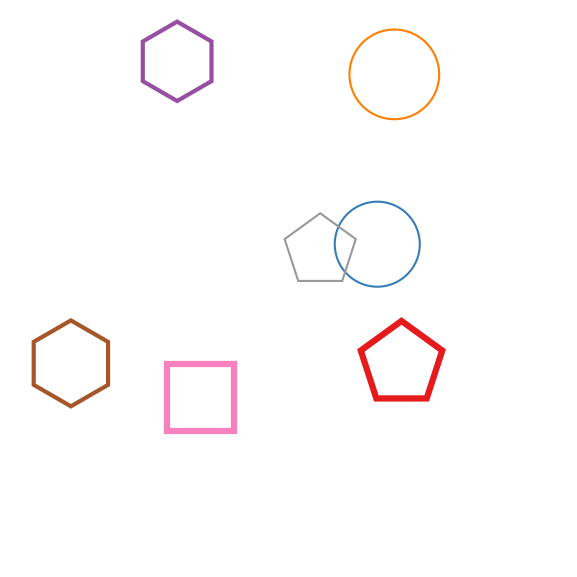[{"shape": "pentagon", "thickness": 3, "radius": 0.37, "center": [0.695, 0.369]}, {"shape": "circle", "thickness": 1, "radius": 0.37, "center": [0.653, 0.576]}, {"shape": "hexagon", "thickness": 2, "radius": 0.34, "center": [0.307, 0.893]}, {"shape": "circle", "thickness": 1, "radius": 0.39, "center": [0.683, 0.87]}, {"shape": "hexagon", "thickness": 2, "radius": 0.37, "center": [0.123, 0.37]}, {"shape": "square", "thickness": 3, "radius": 0.29, "center": [0.347, 0.311]}, {"shape": "pentagon", "thickness": 1, "radius": 0.32, "center": [0.554, 0.565]}]